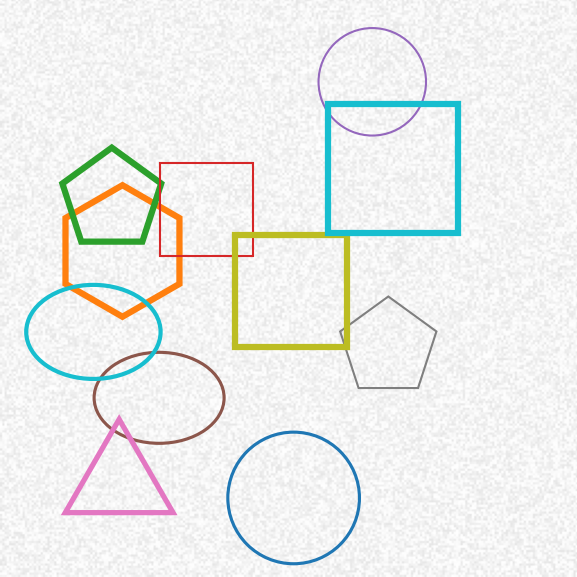[{"shape": "circle", "thickness": 1.5, "radius": 0.57, "center": [0.508, 0.137]}, {"shape": "hexagon", "thickness": 3, "radius": 0.57, "center": [0.212, 0.565]}, {"shape": "pentagon", "thickness": 3, "radius": 0.45, "center": [0.194, 0.654]}, {"shape": "square", "thickness": 1, "radius": 0.4, "center": [0.357, 0.636]}, {"shape": "circle", "thickness": 1, "radius": 0.47, "center": [0.645, 0.857]}, {"shape": "oval", "thickness": 1.5, "radius": 0.56, "center": [0.276, 0.31]}, {"shape": "triangle", "thickness": 2.5, "radius": 0.54, "center": [0.206, 0.165]}, {"shape": "pentagon", "thickness": 1, "radius": 0.44, "center": [0.672, 0.398]}, {"shape": "square", "thickness": 3, "radius": 0.48, "center": [0.505, 0.495]}, {"shape": "square", "thickness": 3, "radius": 0.56, "center": [0.681, 0.707]}, {"shape": "oval", "thickness": 2, "radius": 0.58, "center": [0.162, 0.424]}]